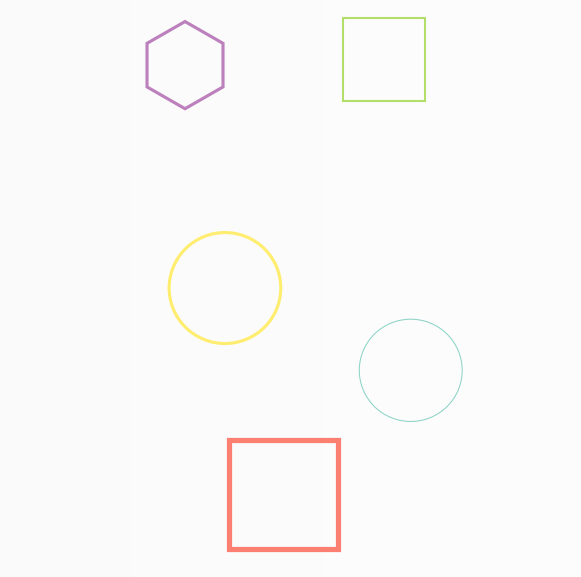[{"shape": "circle", "thickness": 0.5, "radius": 0.44, "center": [0.707, 0.358]}, {"shape": "square", "thickness": 2.5, "radius": 0.47, "center": [0.488, 0.142]}, {"shape": "square", "thickness": 1, "radius": 0.36, "center": [0.661, 0.896]}, {"shape": "hexagon", "thickness": 1.5, "radius": 0.38, "center": [0.318, 0.886]}, {"shape": "circle", "thickness": 1.5, "radius": 0.48, "center": [0.387, 0.5]}]